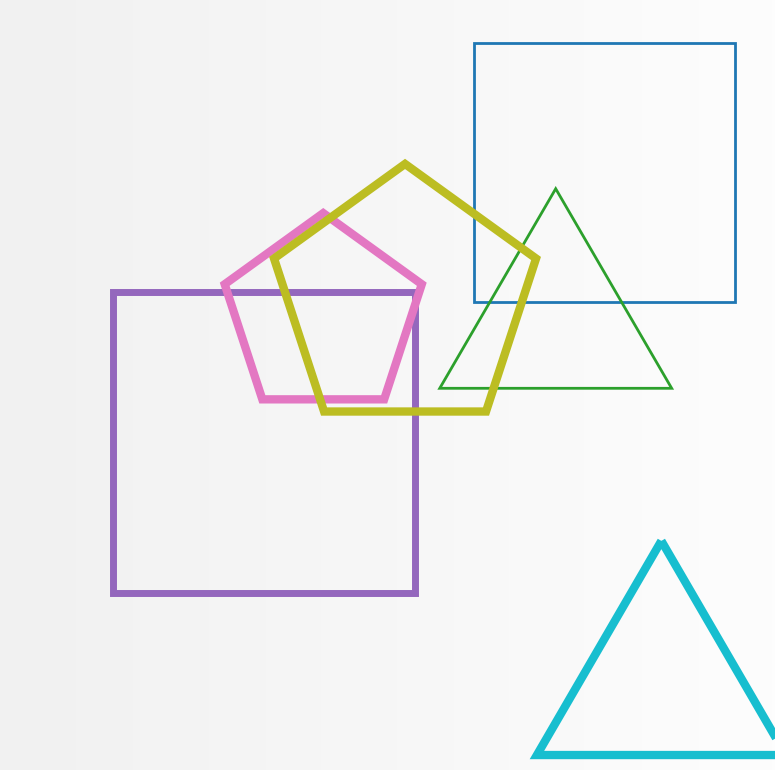[{"shape": "square", "thickness": 1, "radius": 0.84, "center": [0.78, 0.776]}, {"shape": "triangle", "thickness": 1, "radius": 0.86, "center": [0.717, 0.582]}, {"shape": "square", "thickness": 2.5, "radius": 0.98, "center": [0.34, 0.425]}, {"shape": "pentagon", "thickness": 3, "radius": 0.67, "center": [0.417, 0.59]}, {"shape": "pentagon", "thickness": 3, "radius": 0.89, "center": [0.523, 0.609]}, {"shape": "triangle", "thickness": 3, "radius": 0.93, "center": [0.853, 0.112]}]